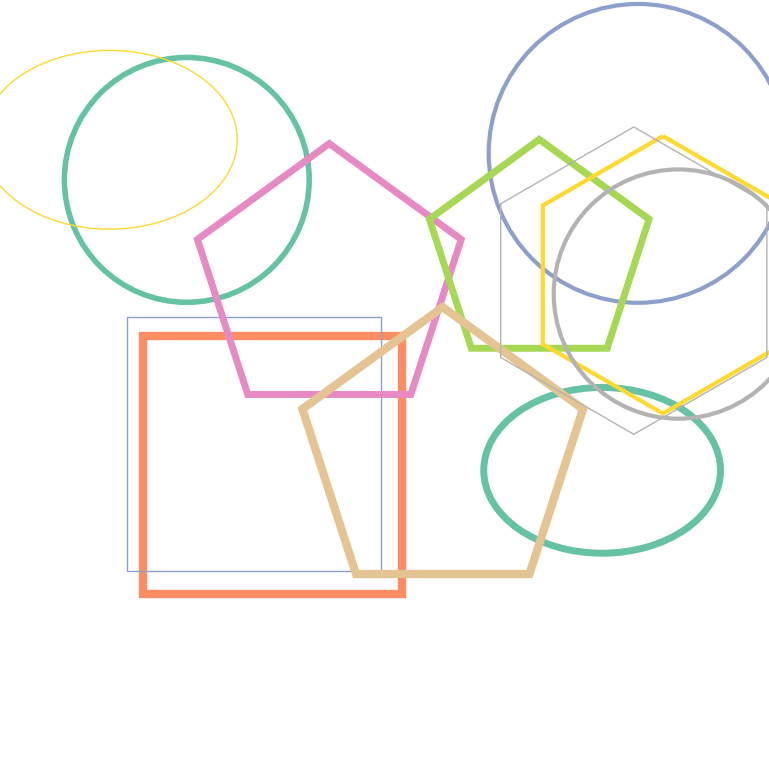[{"shape": "circle", "thickness": 2, "radius": 0.79, "center": [0.243, 0.766]}, {"shape": "oval", "thickness": 2.5, "radius": 0.77, "center": [0.782, 0.389]}, {"shape": "square", "thickness": 3, "radius": 0.84, "center": [0.354, 0.396]}, {"shape": "circle", "thickness": 1.5, "radius": 0.97, "center": [0.829, 0.801]}, {"shape": "square", "thickness": 0.5, "radius": 0.83, "center": [0.33, 0.423]}, {"shape": "pentagon", "thickness": 2.5, "radius": 0.9, "center": [0.428, 0.633]}, {"shape": "pentagon", "thickness": 2.5, "radius": 0.75, "center": [0.7, 0.669]}, {"shape": "hexagon", "thickness": 1.5, "radius": 0.9, "center": [0.861, 0.643]}, {"shape": "oval", "thickness": 0.5, "radius": 0.83, "center": [0.142, 0.818]}, {"shape": "pentagon", "thickness": 3, "radius": 0.96, "center": [0.575, 0.41]}, {"shape": "hexagon", "thickness": 0.5, "radius": 1.0, "center": [0.823, 0.636]}, {"shape": "circle", "thickness": 1.5, "radius": 0.81, "center": [0.881, 0.618]}]